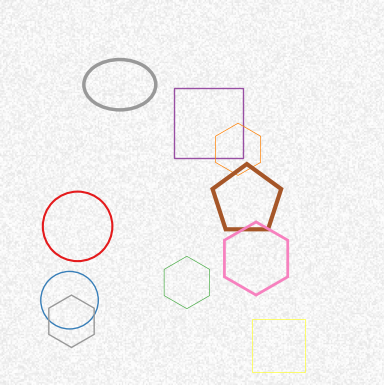[{"shape": "circle", "thickness": 1.5, "radius": 0.45, "center": [0.202, 0.412]}, {"shape": "circle", "thickness": 1, "radius": 0.37, "center": [0.181, 0.22]}, {"shape": "hexagon", "thickness": 0.5, "radius": 0.34, "center": [0.485, 0.266]}, {"shape": "square", "thickness": 1, "radius": 0.45, "center": [0.542, 0.681]}, {"shape": "hexagon", "thickness": 0.5, "radius": 0.34, "center": [0.618, 0.612]}, {"shape": "square", "thickness": 0.5, "radius": 0.34, "center": [0.724, 0.104]}, {"shape": "pentagon", "thickness": 3, "radius": 0.47, "center": [0.641, 0.48]}, {"shape": "hexagon", "thickness": 2, "radius": 0.47, "center": [0.665, 0.329]}, {"shape": "oval", "thickness": 2.5, "radius": 0.47, "center": [0.311, 0.78]}, {"shape": "hexagon", "thickness": 1, "radius": 0.34, "center": [0.186, 0.165]}]